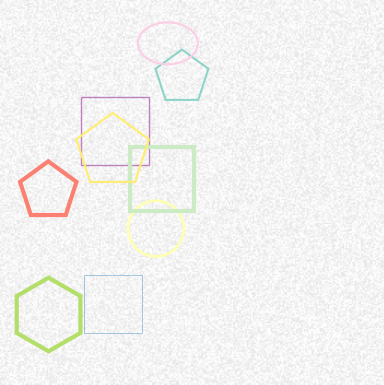[{"shape": "pentagon", "thickness": 1.5, "radius": 0.36, "center": [0.473, 0.799]}, {"shape": "circle", "thickness": 2, "radius": 0.36, "center": [0.405, 0.406]}, {"shape": "pentagon", "thickness": 3, "radius": 0.39, "center": [0.125, 0.504]}, {"shape": "square", "thickness": 0.5, "radius": 0.38, "center": [0.293, 0.211]}, {"shape": "hexagon", "thickness": 3, "radius": 0.48, "center": [0.126, 0.183]}, {"shape": "oval", "thickness": 1.5, "radius": 0.39, "center": [0.436, 0.887]}, {"shape": "square", "thickness": 1, "radius": 0.44, "center": [0.299, 0.659]}, {"shape": "square", "thickness": 3, "radius": 0.41, "center": [0.421, 0.536]}, {"shape": "pentagon", "thickness": 1.5, "radius": 0.5, "center": [0.292, 0.608]}]